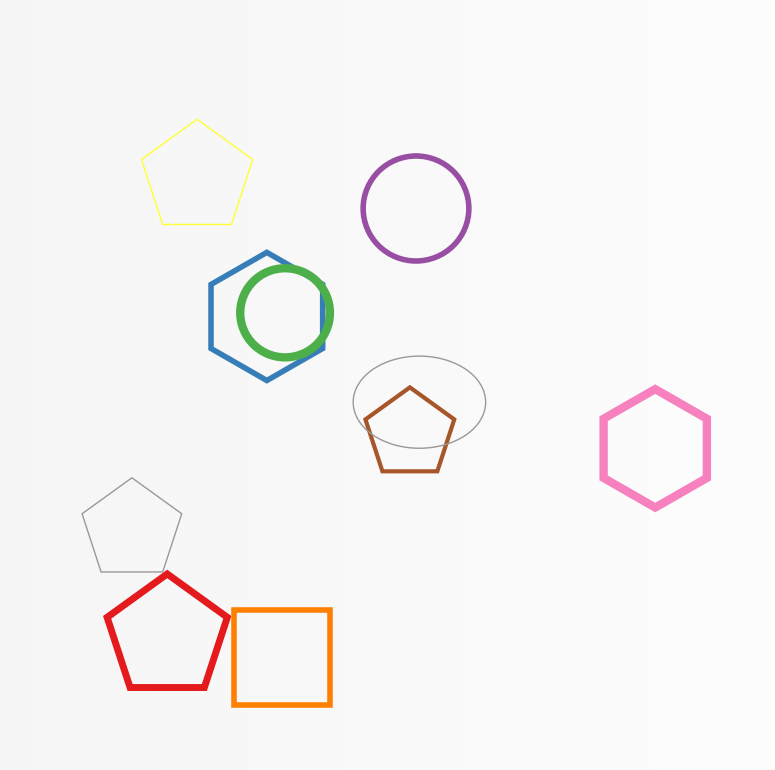[{"shape": "pentagon", "thickness": 2.5, "radius": 0.41, "center": [0.216, 0.173]}, {"shape": "hexagon", "thickness": 2, "radius": 0.42, "center": [0.344, 0.589]}, {"shape": "circle", "thickness": 3, "radius": 0.29, "center": [0.368, 0.594]}, {"shape": "circle", "thickness": 2, "radius": 0.34, "center": [0.537, 0.729]}, {"shape": "square", "thickness": 2, "radius": 0.31, "center": [0.364, 0.146]}, {"shape": "pentagon", "thickness": 0.5, "radius": 0.38, "center": [0.254, 0.77]}, {"shape": "pentagon", "thickness": 1.5, "radius": 0.3, "center": [0.529, 0.437]}, {"shape": "hexagon", "thickness": 3, "radius": 0.38, "center": [0.845, 0.418]}, {"shape": "pentagon", "thickness": 0.5, "radius": 0.34, "center": [0.17, 0.312]}, {"shape": "oval", "thickness": 0.5, "radius": 0.43, "center": [0.541, 0.478]}]